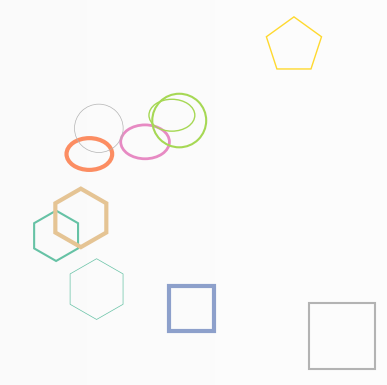[{"shape": "hexagon", "thickness": 1.5, "radius": 0.33, "center": [0.145, 0.388]}, {"shape": "hexagon", "thickness": 0.5, "radius": 0.39, "center": [0.249, 0.249]}, {"shape": "oval", "thickness": 3, "radius": 0.29, "center": [0.231, 0.6]}, {"shape": "square", "thickness": 3, "radius": 0.29, "center": [0.494, 0.199]}, {"shape": "oval", "thickness": 2, "radius": 0.31, "center": [0.374, 0.632]}, {"shape": "circle", "thickness": 1.5, "radius": 0.35, "center": [0.463, 0.687]}, {"shape": "oval", "thickness": 1, "radius": 0.3, "center": [0.444, 0.701]}, {"shape": "pentagon", "thickness": 1, "radius": 0.37, "center": [0.759, 0.881]}, {"shape": "hexagon", "thickness": 3, "radius": 0.38, "center": [0.209, 0.434]}, {"shape": "circle", "thickness": 0.5, "radius": 0.31, "center": [0.255, 0.667]}, {"shape": "square", "thickness": 1.5, "radius": 0.43, "center": [0.882, 0.127]}]